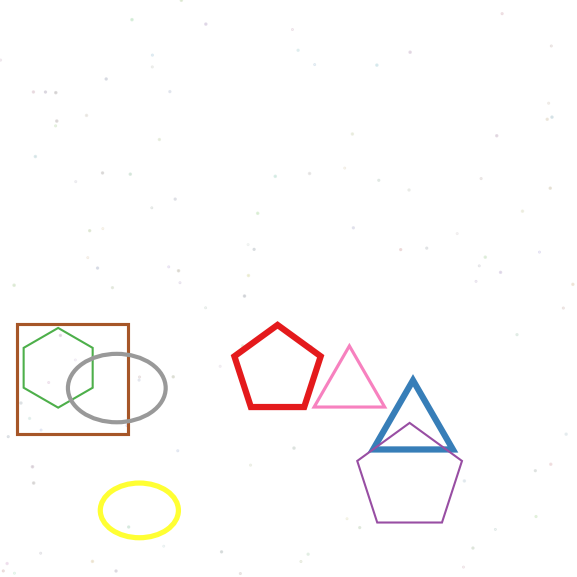[{"shape": "pentagon", "thickness": 3, "radius": 0.39, "center": [0.481, 0.358]}, {"shape": "triangle", "thickness": 3, "radius": 0.4, "center": [0.715, 0.261]}, {"shape": "hexagon", "thickness": 1, "radius": 0.35, "center": [0.101, 0.362]}, {"shape": "pentagon", "thickness": 1, "radius": 0.48, "center": [0.709, 0.171]}, {"shape": "oval", "thickness": 2.5, "radius": 0.34, "center": [0.241, 0.115]}, {"shape": "square", "thickness": 1.5, "radius": 0.48, "center": [0.126, 0.344]}, {"shape": "triangle", "thickness": 1.5, "radius": 0.35, "center": [0.605, 0.33]}, {"shape": "oval", "thickness": 2, "radius": 0.42, "center": [0.202, 0.327]}]